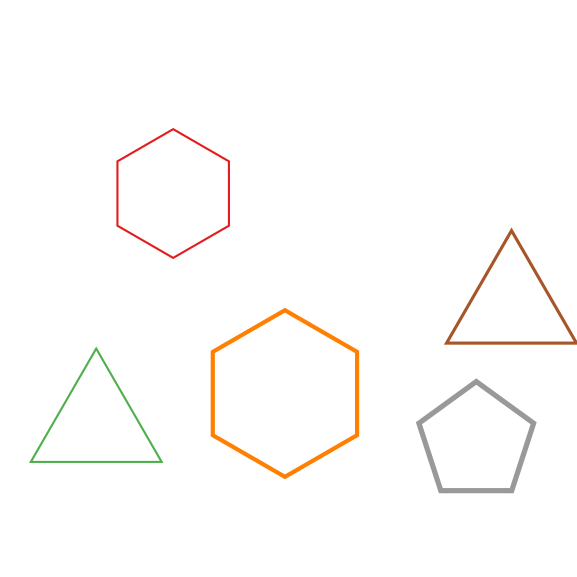[{"shape": "hexagon", "thickness": 1, "radius": 0.56, "center": [0.3, 0.664]}, {"shape": "triangle", "thickness": 1, "radius": 0.65, "center": [0.167, 0.265]}, {"shape": "hexagon", "thickness": 2, "radius": 0.72, "center": [0.493, 0.318]}, {"shape": "triangle", "thickness": 1.5, "radius": 0.65, "center": [0.886, 0.47]}, {"shape": "pentagon", "thickness": 2.5, "radius": 0.52, "center": [0.825, 0.234]}]